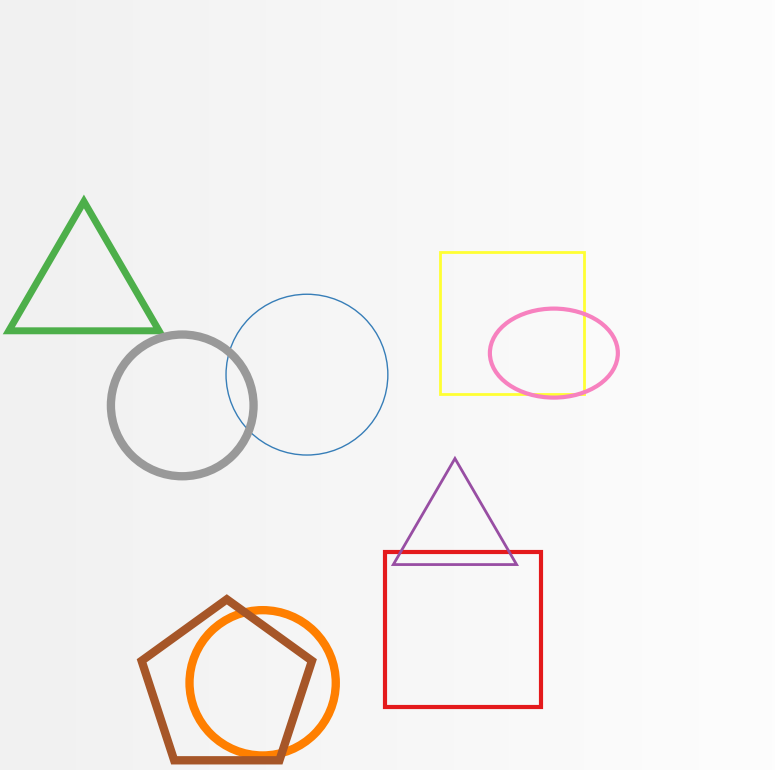[{"shape": "square", "thickness": 1.5, "radius": 0.5, "center": [0.598, 0.182]}, {"shape": "circle", "thickness": 0.5, "radius": 0.52, "center": [0.396, 0.513]}, {"shape": "triangle", "thickness": 2.5, "radius": 0.56, "center": [0.108, 0.626]}, {"shape": "triangle", "thickness": 1, "radius": 0.46, "center": [0.587, 0.313]}, {"shape": "circle", "thickness": 3, "radius": 0.47, "center": [0.339, 0.113]}, {"shape": "square", "thickness": 1, "radius": 0.46, "center": [0.661, 0.581]}, {"shape": "pentagon", "thickness": 3, "radius": 0.58, "center": [0.293, 0.106]}, {"shape": "oval", "thickness": 1.5, "radius": 0.41, "center": [0.715, 0.541]}, {"shape": "circle", "thickness": 3, "radius": 0.46, "center": [0.235, 0.474]}]